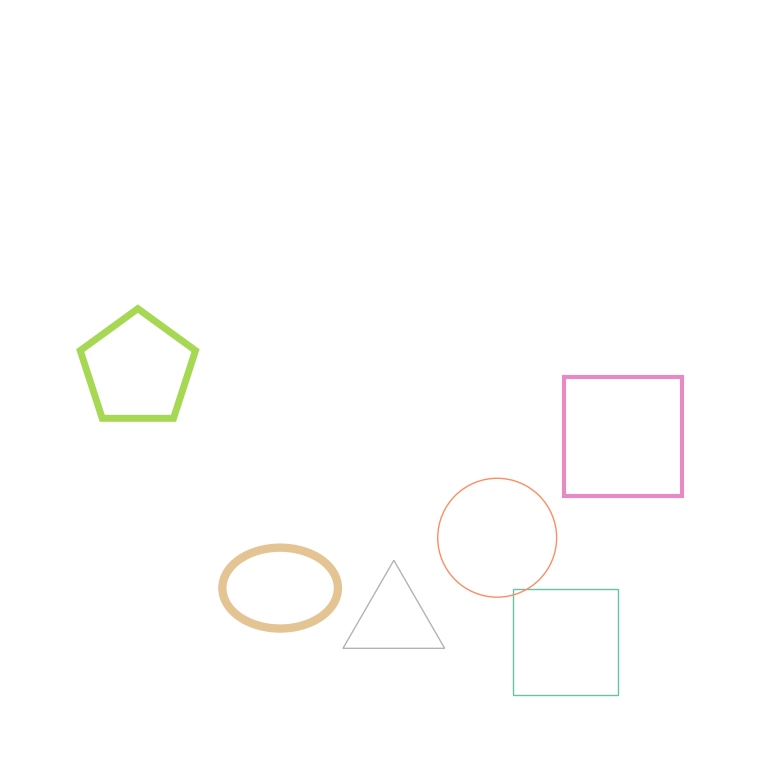[{"shape": "square", "thickness": 0.5, "radius": 0.34, "center": [0.734, 0.166]}, {"shape": "circle", "thickness": 0.5, "radius": 0.39, "center": [0.646, 0.302]}, {"shape": "square", "thickness": 1.5, "radius": 0.38, "center": [0.809, 0.433]}, {"shape": "pentagon", "thickness": 2.5, "radius": 0.39, "center": [0.179, 0.52]}, {"shape": "oval", "thickness": 3, "radius": 0.38, "center": [0.364, 0.236]}, {"shape": "triangle", "thickness": 0.5, "radius": 0.38, "center": [0.511, 0.196]}]